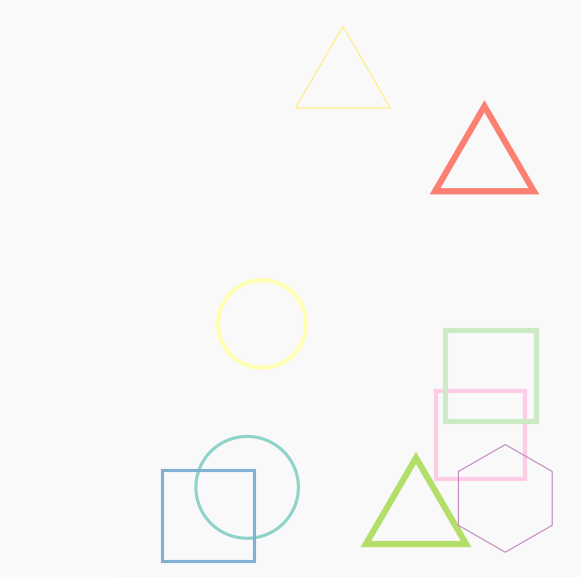[{"shape": "circle", "thickness": 1.5, "radius": 0.44, "center": [0.425, 0.155]}, {"shape": "circle", "thickness": 2, "radius": 0.38, "center": [0.451, 0.438]}, {"shape": "triangle", "thickness": 3, "radius": 0.49, "center": [0.834, 0.717]}, {"shape": "square", "thickness": 1.5, "radius": 0.39, "center": [0.358, 0.107]}, {"shape": "triangle", "thickness": 3, "radius": 0.5, "center": [0.716, 0.107]}, {"shape": "square", "thickness": 2, "radius": 0.38, "center": [0.826, 0.246]}, {"shape": "hexagon", "thickness": 0.5, "radius": 0.47, "center": [0.869, 0.136]}, {"shape": "square", "thickness": 2.5, "radius": 0.39, "center": [0.844, 0.349]}, {"shape": "triangle", "thickness": 0.5, "radius": 0.47, "center": [0.59, 0.859]}]